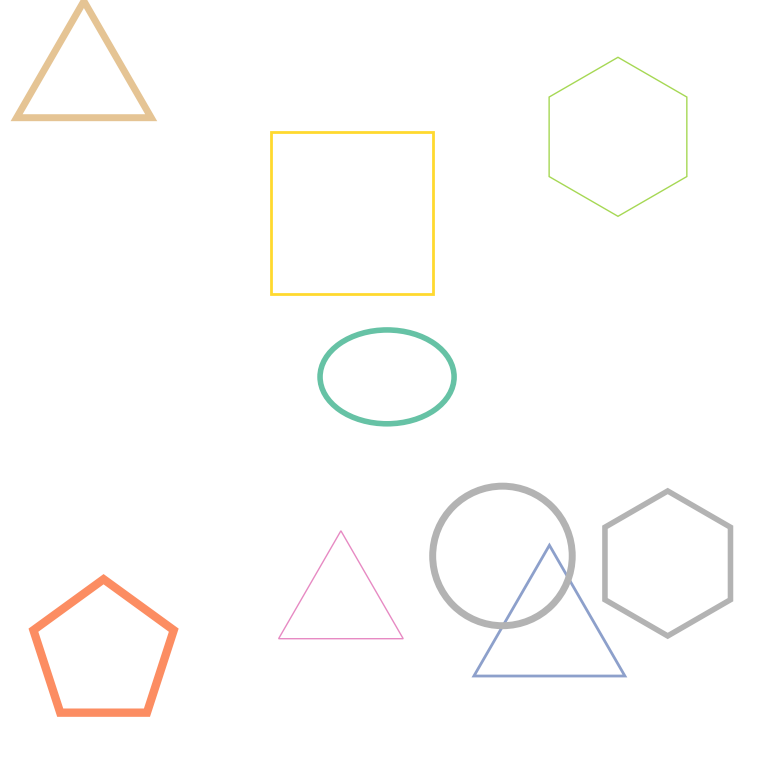[{"shape": "oval", "thickness": 2, "radius": 0.44, "center": [0.503, 0.511]}, {"shape": "pentagon", "thickness": 3, "radius": 0.48, "center": [0.135, 0.152]}, {"shape": "triangle", "thickness": 1, "radius": 0.57, "center": [0.714, 0.179]}, {"shape": "triangle", "thickness": 0.5, "radius": 0.47, "center": [0.443, 0.217]}, {"shape": "hexagon", "thickness": 0.5, "radius": 0.52, "center": [0.803, 0.822]}, {"shape": "square", "thickness": 1, "radius": 0.53, "center": [0.457, 0.723]}, {"shape": "triangle", "thickness": 2.5, "radius": 0.5, "center": [0.109, 0.898]}, {"shape": "circle", "thickness": 2.5, "radius": 0.45, "center": [0.653, 0.278]}, {"shape": "hexagon", "thickness": 2, "radius": 0.47, "center": [0.867, 0.268]}]